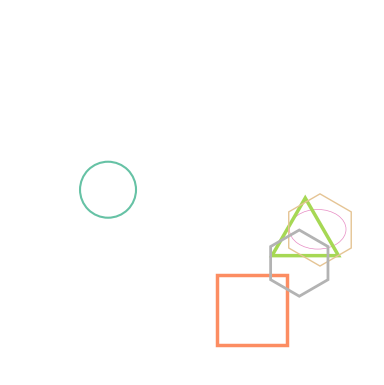[{"shape": "circle", "thickness": 1.5, "radius": 0.36, "center": [0.281, 0.507]}, {"shape": "square", "thickness": 2.5, "radius": 0.46, "center": [0.655, 0.195]}, {"shape": "oval", "thickness": 0.5, "radius": 0.37, "center": [0.825, 0.404]}, {"shape": "triangle", "thickness": 2.5, "radius": 0.5, "center": [0.793, 0.386]}, {"shape": "hexagon", "thickness": 1, "radius": 0.47, "center": [0.831, 0.403]}, {"shape": "hexagon", "thickness": 2, "radius": 0.43, "center": [0.777, 0.317]}]